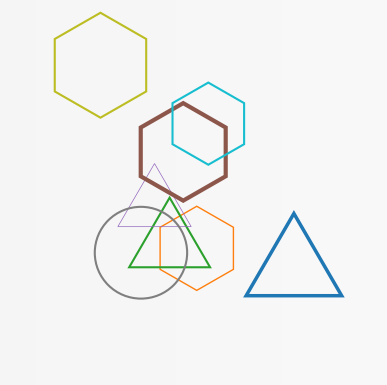[{"shape": "triangle", "thickness": 2.5, "radius": 0.71, "center": [0.758, 0.303]}, {"shape": "hexagon", "thickness": 1, "radius": 0.55, "center": [0.508, 0.355]}, {"shape": "triangle", "thickness": 1.5, "radius": 0.6, "center": [0.438, 0.366]}, {"shape": "triangle", "thickness": 0.5, "radius": 0.55, "center": [0.399, 0.466]}, {"shape": "hexagon", "thickness": 3, "radius": 0.63, "center": [0.473, 0.605]}, {"shape": "circle", "thickness": 1.5, "radius": 0.6, "center": [0.364, 0.344]}, {"shape": "hexagon", "thickness": 1.5, "radius": 0.68, "center": [0.259, 0.831]}, {"shape": "hexagon", "thickness": 1.5, "radius": 0.53, "center": [0.538, 0.679]}]